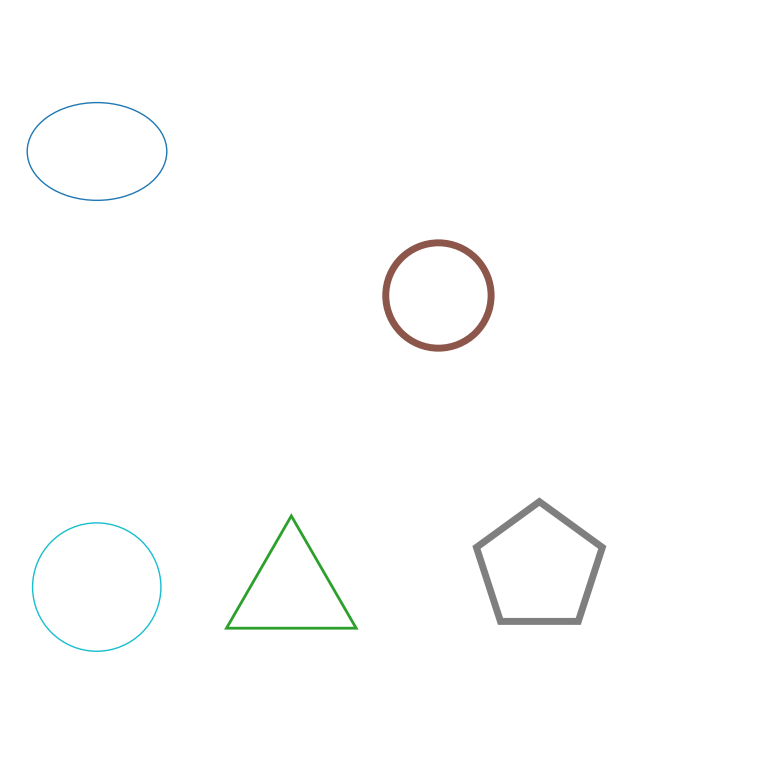[{"shape": "oval", "thickness": 0.5, "radius": 0.45, "center": [0.126, 0.803]}, {"shape": "triangle", "thickness": 1, "radius": 0.49, "center": [0.378, 0.233]}, {"shape": "circle", "thickness": 2.5, "radius": 0.34, "center": [0.569, 0.616]}, {"shape": "pentagon", "thickness": 2.5, "radius": 0.43, "center": [0.701, 0.263]}, {"shape": "circle", "thickness": 0.5, "radius": 0.42, "center": [0.126, 0.238]}]